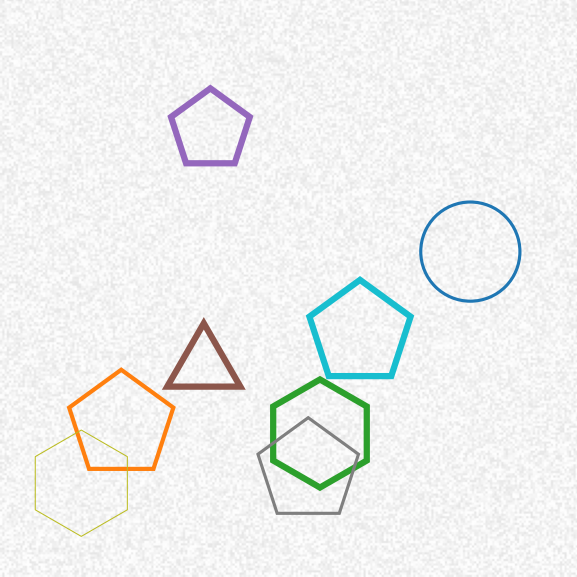[{"shape": "circle", "thickness": 1.5, "radius": 0.43, "center": [0.814, 0.563]}, {"shape": "pentagon", "thickness": 2, "radius": 0.47, "center": [0.21, 0.264]}, {"shape": "hexagon", "thickness": 3, "radius": 0.47, "center": [0.554, 0.248]}, {"shape": "pentagon", "thickness": 3, "radius": 0.36, "center": [0.364, 0.774]}, {"shape": "triangle", "thickness": 3, "radius": 0.37, "center": [0.353, 0.366]}, {"shape": "pentagon", "thickness": 1.5, "radius": 0.46, "center": [0.534, 0.184]}, {"shape": "hexagon", "thickness": 0.5, "radius": 0.46, "center": [0.141, 0.162]}, {"shape": "pentagon", "thickness": 3, "radius": 0.46, "center": [0.623, 0.422]}]